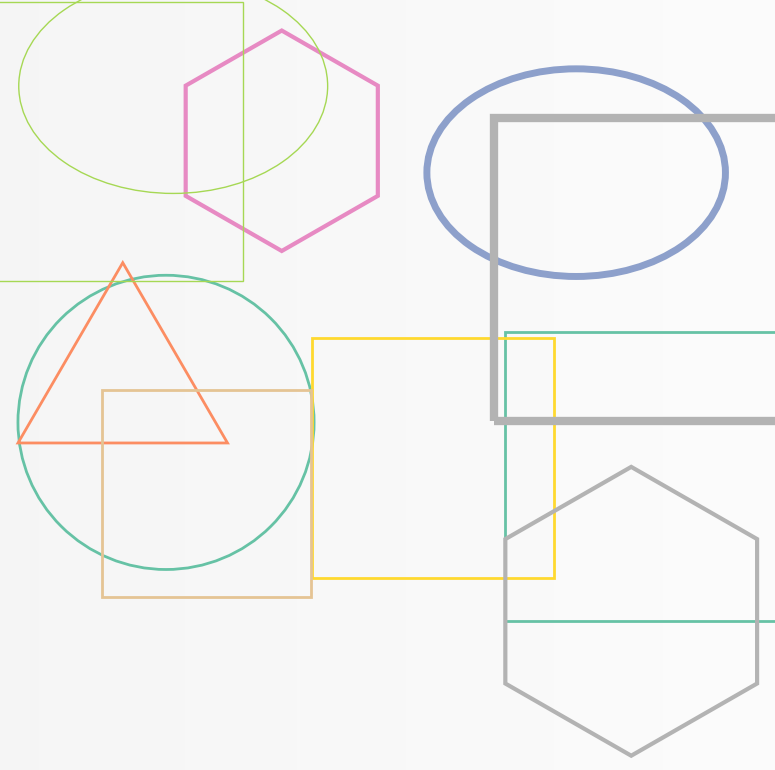[{"shape": "square", "thickness": 1, "radius": 0.94, "center": [0.84, 0.382]}, {"shape": "circle", "thickness": 1, "radius": 0.96, "center": [0.214, 0.451]}, {"shape": "triangle", "thickness": 1, "radius": 0.78, "center": [0.158, 0.503]}, {"shape": "oval", "thickness": 2.5, "radius": 0.96, "center": [0.743, 0.776]}, {"shape": "hexagon", "thickness": 1.5, "radius": 0.72, "center": [0.364, 0.817]}, {"shape": "square", "thickness": 0.5, "radius": 0.91, "center": [0.132, 0.816]}, {"shape": "oval", "thickness": 0.5, "radius": 1.0, "center": [0.223, 0.888]}, {"shape": "square", "thickness": 1, "radius": 0.78, "center": [0.559, 0.405]}, {"shape": "square", "thickness": 1, "radius": 0.67, "center": [0.267, 0.359]}, {"shape": "hexagon", "thickness": 1.5, "radius": 0.94, "center": [0.814, 0.206]}, {"shape": "square", "thickness": 3, "radius": 0.98, "center": [0.834, 0.65]}]